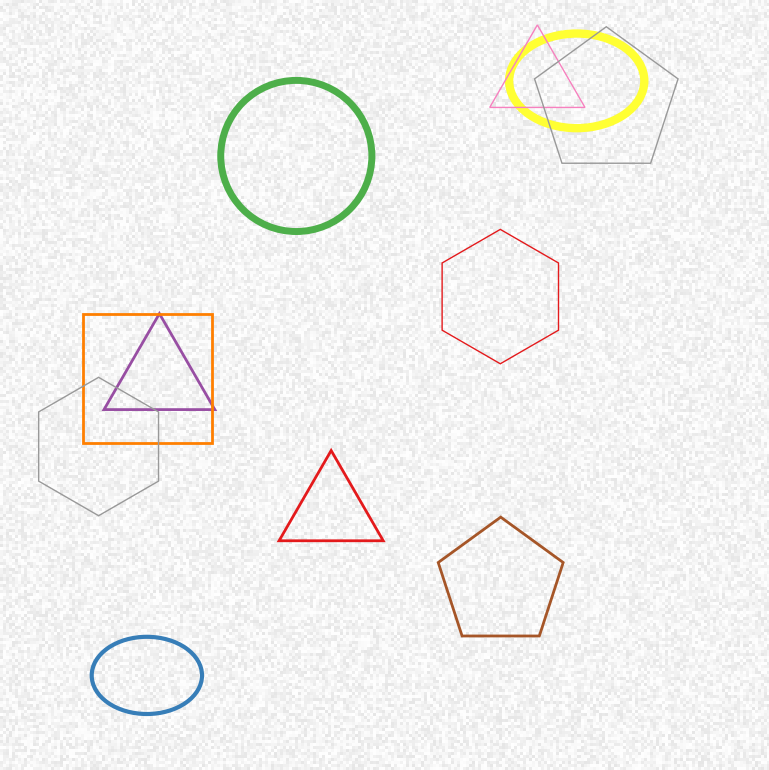[{"shape": "hexagon", "thickness": 0.5, "radius": 0.44, "center": [0.65, 0.615]}, {"shape": "triangle", "thickness": 1, "radius": 0.39, "center": [0.43, 0.337]}, {"shape": "oval", "thickness": 1.5, "radius": 0.36, "center": [0.191, 0.123]}, {"shape": "circle", "thickness": 2.5, "radius": 0.49, "center": [0.385, 0.797]}, {"shape": "triangle", "thickness": 1, "radius": 0.42, "center": [0.207, 0.51]}, {"shape": "square", "thickness": 1, "radius": 0.42, "center": [0.192, 0.509]}, {"shape": "oval", "thickness": 3, "radius": 0.44, "center": [0.749, 0.895]}, {"shape": "pentagon", "thickness": 1, "radius": 0.43, "center": [0.65, 0.243]}, {"shape": "triangle", "thickness": 0.5, "radius": 0.36, "center": [0.698, 0.896]}, {"shape": "hexagon", "thickness": 0.5, "radius": 0.45, "center": [0.128, 0.42]}, {"shape": "pentagon", "thickness": 0.5, "radius": 0.49, "center": [0.787, 0.867]}]